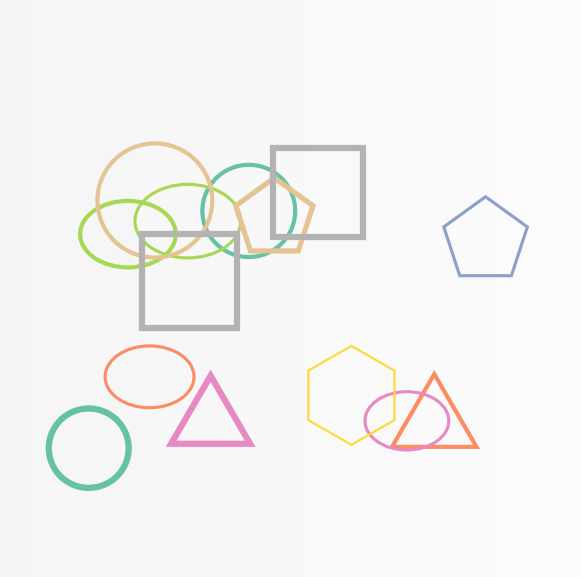[{"shape": "circle", "thickness": 3, "radius": 0.34, "center": [0.153, 0.223]}, {"shape": "circle", "thickness": 2, "radius": 0.4, "center": [0.428, 0.634]}, {"shape": "oval", "thickness": 1.5, "radius": 0.38, "center": [0.257, 0.347]}, {"shape": "triangle", "thickness": 2, "radius": 0.42, "center": [0.747, 0.267]}, {"shape": "pentagon", "thickness": 1.5, "radius": 0.38, "center": [0.835, 0.583]}, {"shape": "oval", "thickness": 1.5, "radius": 0.36, "center": [0.7, 0.27]}, {"shape": "triangle", "thickness": 3, "radius": 0.39, "center": [0.362, 0.27]}, {"shape": "oval", "thickness": 1.5, "radius": 0.45, "center": [0.323, 0.616]}, {"shape": "oval", "thickness": 2, "radius": 0.41, "center": [0.22, 0.594]}, {"shape": "hexagon", "thickness": 1, "radius": 0.43, "center": [0.605, 0.315]}, {"shape": "pentagon", "thickness": 2.5, "radius": 0.35, "center": [0.472, 0.621]}, {"shape": "circle", "thickness": 2, "radius": 0.49, "center": [0.266, 0.652]}, {"shape": "square", "thickness": 3, "radius": 0.41, "center": [0.326, 0.513]}, {"shape": "square", "thickness": 3, "radius": 0.39, "center": [0.546, 0.666]}]